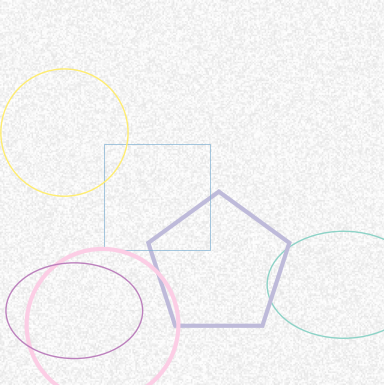[{"shape": "oval", "thickness": 1, "radius": 0.99, "center": [0.892, 0.26]}, {"shape": "pentagon", "thickness": 3, "radius": 0.96, "center": [0.568, 0.31]}, {"shape": "square", "thickness": 0.5, "radius": 0.69, "center": [0.407, 0.488]}, {"shape": "circle", "thickness": 3, "radius": 0.99, "center": [0.266, 0.156]}, {"shape": "oval", "thickness": 1, "radius": 0.89, "center": [0.193, 0.193]}, {"shape": "circle", "thickness": 1, "radius": 0.83, "center": [0.167, 0.656]}]